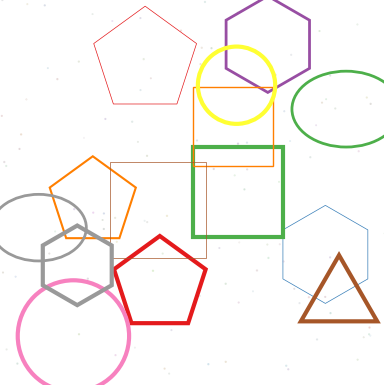[{"shape": "pentagon", "thickness": 3, "radius": 0.63, "center": [0.415, 0.262]}, {"shape": "pentagon", "thickness": 0.5, "radius": 0.7, "center": [0.377, 0.843]}, {"shape": "hexagon", "thickness": 0.5, "radius": 0.64, "center": [0.845, 0.339]}, {"shape": "oval", "thickness": 2, "radius": 0.7, "center": [0.899, 0.717]}, {"shape": "square", "thickness": 3, "radius": 0.58, "center": [0.618, 0.502]}, {"shape": "hexagon", "thickness": 2, "radius": 0.63, "center": [0.696, 0.885]}, {"shape": "square", "thickness": 1, "radius": 0.52, "center": [0.605, 0.671]}, {"shape": "pentagon", "thickness": 1.5, "radius": 0.59, "center": [0.241, 0.476]}, {"shape": "circle", "thickness": 3, "radius": 0.5, "center": [0.614, 0.779]}, {"shape": "square", "thickness": 0.5, "radius": 0.62, "center": [0.41, 0.454]}, {"shape": "triangle", "thickness": 3, "radius": 0.57, "center": [0.881, 0.223]}, {"shape": "circle", "thickness": 3, "radius": 0.72, "center": [0.191, 0.127]}, {"shape": "oval", "thickness": 2, "radius": 0.62, "center": [0.101, 0.409]}, {"shape": "hexagon", "thickness": 3, "radius": 0.52, "center": [0.201, 0.311]}]